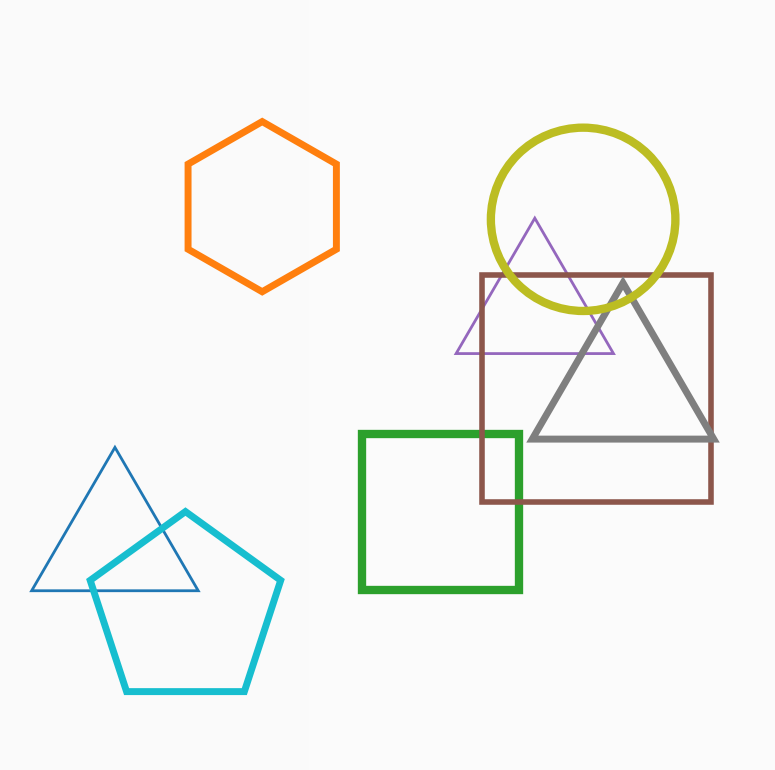[{"shape": "triangle", "thickness": 1, "radius": 0.62, "center": [0.148, 0.295]}, {"shape": "hexagon", "thickness": 2.5, "radius": 0.55, "center": [0.338, 0.732]}, {"shape": "square", "thickness": 3, "radius": 0.51, "center": [0.568, 0.335]}, {"shape": "triangle", "thickness": 1, "radius": 0.59, "center": [0.69, 0.599]}, {"shape": "square", "thickness": 2, "radius": 0.74, "center": [0.769, 0.496]}, {"shape": "triangle", "thickness": 2.5, "radius": 0.68, "center": [0.804, 0.497]}, {"shape": "circle", "thickness": 3, "radius": 0.6, "center": [0.752, 0.715]}, {"shape": "pentagon", "thickness": 2.5, "radius": 0.65, "center": [0.239, 0.206]}]